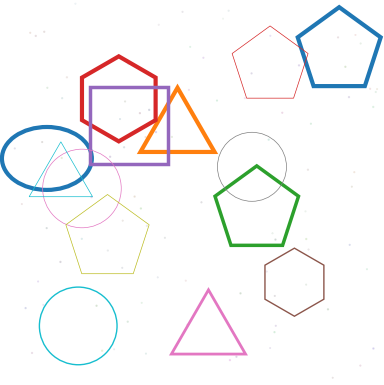[{"shape": "pentagon", "thickness": 3, "radius": 0.57, "center": [0.881, 0.868]}, {"shape": "oval", "thickness": 3, "radius": 0.58, "center": [0.122, 0.588]}, {"shape": "triangle", "thickness": 3, "radius": 0.56, "center": [0.461, 0.661]}, {"shape": "pentagon", "thickness": 2.5, "radius": 0.57, "center": [0.667, 0.455]}, {"shape": "pentagon", "thickness": 0.5, "radius": 0.52, "center": [0.702, 0.829]}, {"shape": "hexagon", "thickness": 3, "radius": 0.55, "center": [0.309, 0.743]}, {"shape": "square", "thickness": 2.5, "radius": 0.5, "center": [0.335, 0.674]}, {"shape": "hexagon", "thickness": 1, "radius": 0.44, "center": [0.765, 0.267]}, {"shape": "triangle", "thickness": 2, "radius": 0.56, "center": [0.541, 0.136]}, {"shape": "circle", "thickness": 0.5, "radius": 0.51, "center": [0.213, 0.51]}, {"shape": "circle", "thickness": 0.5, "radius": 0.45, "center": [0.654, 0.567]}, {"shape": "pentagon", "thickness": 0.5, "radius": 0.57, "center": [0.279, 0.381]}, {"shape": "circle", "thickness": 1, "radius": 0.5, "center": [0.203, 0.153]}, {"shape": "triangle", "thickness": 0.5, "radius": 0.48, "center": [0.158, 0.537]}]